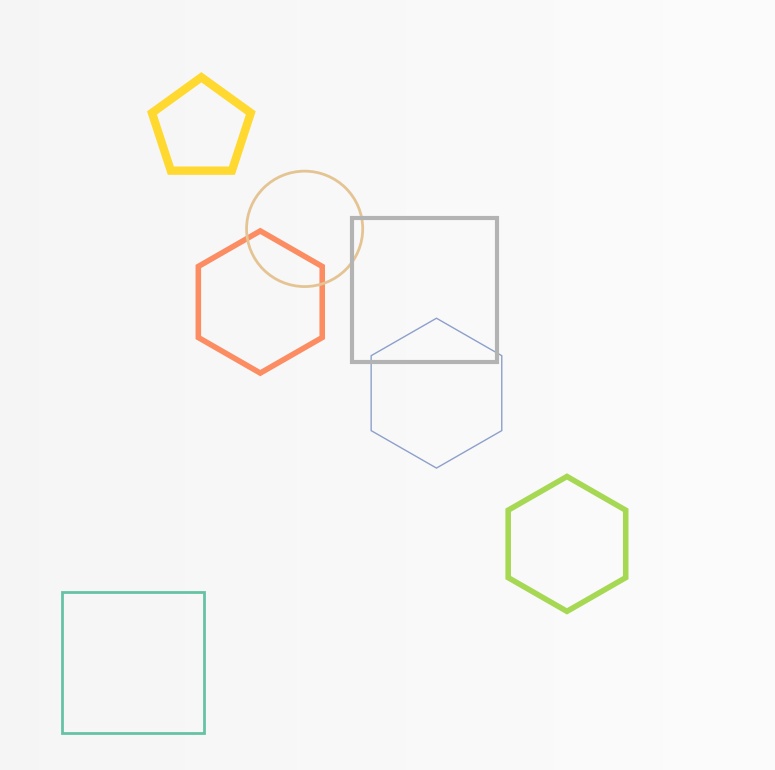[{"shape": "square", "thickness": 1, "radius": 0.46, "center": [0.172, 0.139]}, {"shape": "hexagon", "thickness": 2, "radius": 0.46, "center": [0.336, 0.608]}, {"shape": "hexagon", "thickness": 0.5, "radius": 0.49, "center": [0.563, 0.489]}, {"shape": "hexagon", "thickness": 2, "radius": 0.44, "center": [0.732, 0.294]}, {"shape": "pentagon", "thickness": 3, "radius": 0.34, "center": [0.26, 0.833]}, {"shape": "circle", "thickness": 1, "radius": 0.37, "center": [0.393, 0.703]}, {"shape": "square", "thickness": 1.5, "radius": 0.47, "center": [0.547, 0.623]}]